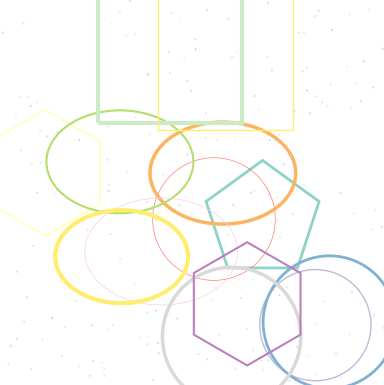[{"shape": "pentagon", "thickness": 2, "radius": 0.77, "center": [0.682, 0.429]}, {"shape": "hexagon", "thickness": 1, "radius": 0.82, "center": [0.118, 0.551]}, {"shape": "circle", "thickness": 1, "radius": 0.72, "center": [0.819, 0.155]}, {"shape": "circle", "thickness": 0.5, "radius": 0.8, "center": [0.556, 0.431]}, {"shape": "circle", "thickness": 2, "radius": 0.86, "center": [0.856, 0.163]}, {"shape": "oval", "thickness": 2.5, "radius": 0.95, "center": [0.579, 0.55]}, {"shape": "oval", "thickness": 1.5, "radius": 0.95, "center": [0.311, 0.58]}, {"shape": "oval", "thickness": 0.5, "radius": 0.99, "center": [0.419, 0.347]}, {"shape": "circle", "thickness": 2.5, "radius": 0.9, "center": [0.602, 0.126]}, {"shape": "hexagon", "thickness": 1.5, "radius": 0.8, "center": [0.642, 0.211]}, {"shape": "square", "thickness": 3, "radius": 0.94, "center": [0.442, 0.869]}, {"shape": "oval", "thickness": 3, "radius": 0.86, "center": [0.316, 0.333]}, {"shape": "square", "thickness": 1, "radius": 0.87, "center": [0.586, 0.836]}]